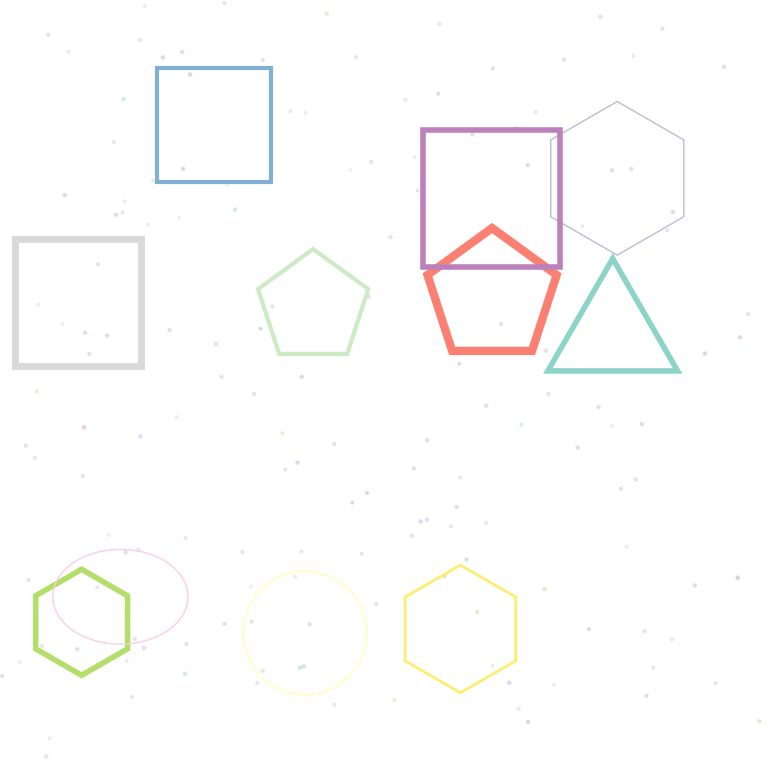[{"shape": "triangle", "thickness": 2, "radius": 0.49, "center": [0.796, 0.567]}, {"shape": "circle", "thickness": 0.5, "radius": 0.4, "center": [0.396, 0.178]}, {"shape": "hexagon", "thickness": 0.5, "radius": 0.5, "center": [0.802, 0.768]}, {"shape": "pentagon", "thickness": 3, "radius": 0.44, "center": [0.639, 0.616]}, {"shape": "square", "thickness": 1.5, "radius": 0.37, "center": [0.278, 0.838]}, {"shape": "hexagon", "thickness": 2, "radius": 0.34, "center": [0.106, 0.192]}, {"shape": "oval", "thickness": 0.5, "radius": 0.44, "center": [0.156, 0.225]}, {"shape": "square", "thickness": 2.5, "radius": 0.41, "center": [0.101, 0.607]}, {"shape": "square", "thickness": 2, "radius": 0.44, "center": [0.638, 0.742]}, {"shape": "pentagon", "thickness": 1.5, "radius": 0.38, "center": [0.407, 0.601]}, {"shape": "hexagon", "thickness": 1, "radius": 0.41, "center": [0.598, 0.183]}]